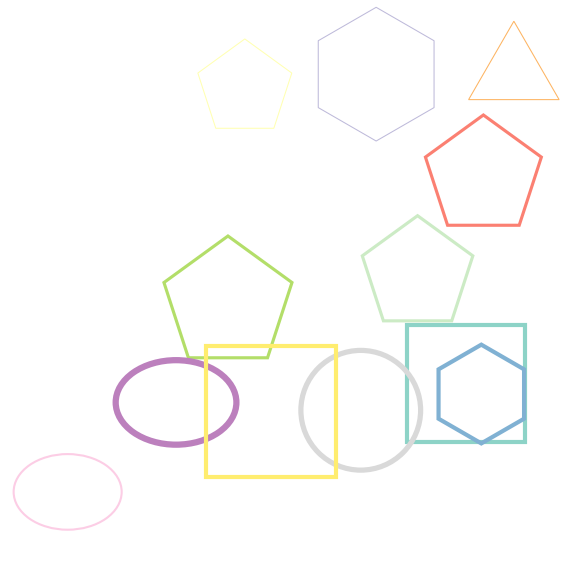[{"shape": "square", "thickness": 2, "radius": 0.51, "center": [0.807, 0.335]}, {"shape": "pentagon", "thickness": 0.5, "radius": 0.43, "center": [0.424, 0.846]}, {"shape": "hexagon", "thickness": 0.5, "radius": 0.58, "center": [0.651, 0.871]}, {"shape": "pentagon", "thickness": 1.5, "radius": 0.53, "center": [0.837, 0.694]}, {"shape": "hexagon", "thickness": 2, "radius": 0.43, "center": [0.833, 0.317]}, {"shape": "triangle", "thickness": 0.5, "radius": 0.45, "center": [0.89, 0.872]}, {"shape": "pentagon", "thickness": 1.5, "radius": 0.58, "center": [0.395, 0.474]}, {"shape": "oval", "thickness": 1, "radius": 0.47, "center": [0.117, 0.147]}, {"shape": "circle", "thickness": 2.5, "radius": 0.52, "center": [0.625, 0.289]}, {"shape": "oval", "thickness": 3, "radius": 0.52, "center": [0.305, 0.302]}, {"shape": "pentagon", "thickness": 1.5, "radius": 0.5, "center": [0.723, 0.525]}, {"shape": "square", "thickness": 2, "radius": 0.57, "center": [0.469, 0.287]}]